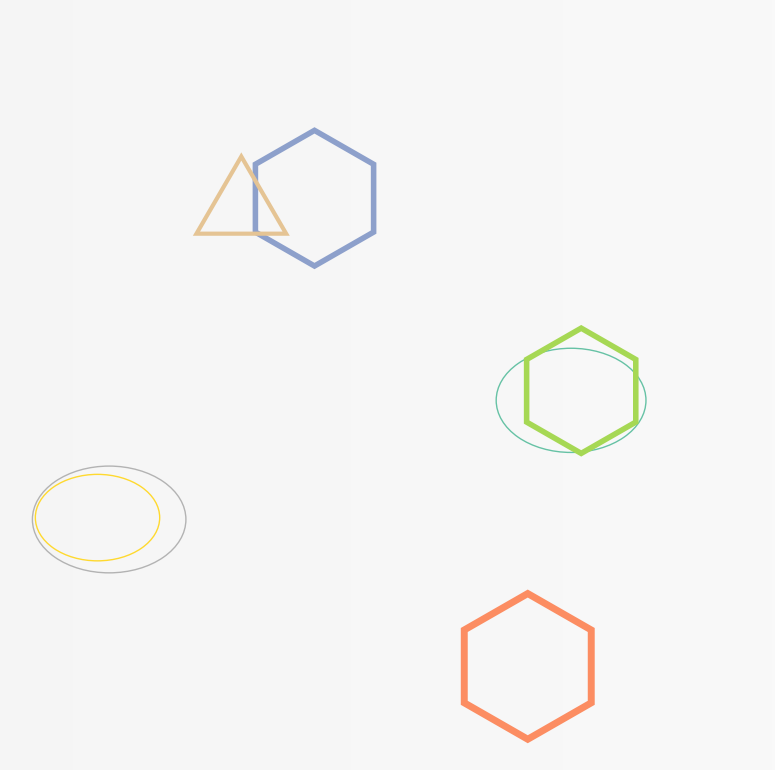[{"shape": "oval", "thickness": 0.5, "radius": 0.48, "center": [0.737, 0.48]}, {"shape": "hexagon", "thickness": 2.5, "radius": 0.47, "center": [0.681, 0.135]}, {"shape": "hexagon", "thickness": 2, "radius": 0.44, "center": [0.406, 0.743]}, {"shape": "hexagon", "thickness": 2, "radius": 0.41, "center": [0.75, 0.493]}, {"shape": "oval", "thickness": 0.5, "radius": 0.4, "center": [0.126, 0.328]}, {"shape": "triangle", "thickness": 1.5, "radius": 0.33, "center": [0.311, 0.73]}, {"shape": "oval", "thickness": 0.5, "radius": 0.5, "center": [0.141, 0.325]}]